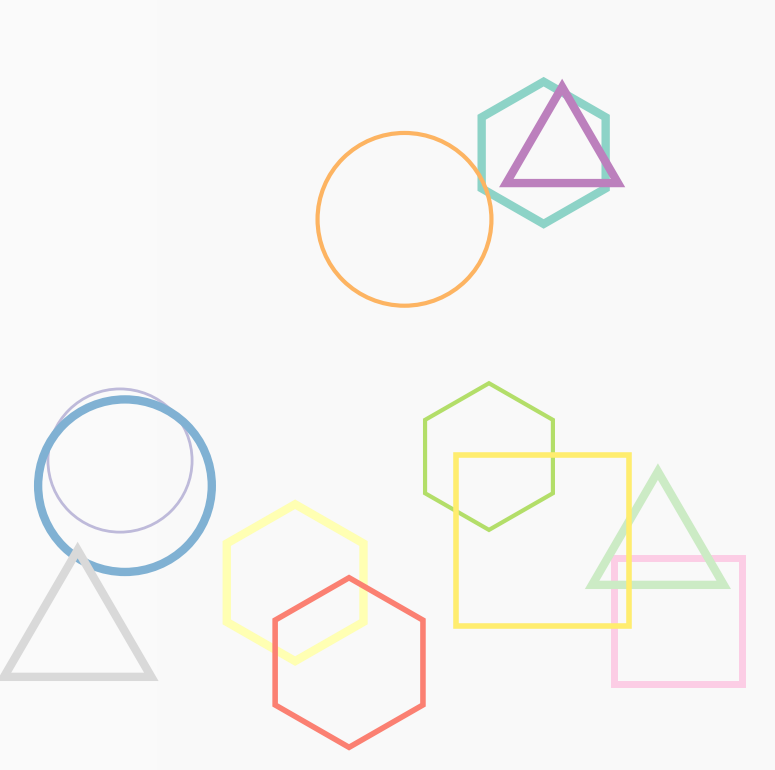[{"shape": "hexagon", "thickness": 3, "radius": 0.46, "center": [0.701, 0.802]}, {"shape": "hexagon", "thickness": 3, "radius": 0.51, "center": [0.381, 0.243]}, {"shape": "circle", "thickness": 1, "radius": 0.46, "center": [0.155, 0.402]}, {"shape": "hexagon", "thickness": 2, "radius": 0.55, "center": [0.45, 0.14]}, {"shape": "circle", "thickness": 3, "radius": 0.56, "center": [0.161, 0.369]}, {"shape": "circle", "thickness": 1.5, "radius": 0.56, "center": [0.522, 0.715]}, {"shape": "hexagon", "thickness": 1.5, "radius": 0.48, "center": [0.631, 0.407]}, {"shape": "square", "thickness": 2.5, "radius": 0.41, "center": [0.875, 0.193]}, {"shape": "triangle", "thickness": 3, "radius": 0.55, "center": [0.1, 0.176]}, {"shape": "triangle", "thickness": 3, "radius": 0.42, "center": [0.725, 0.804]}, {"shape": "triangle", "thickness": 3, "radius": 0.49, "center": [0.849, 0.289]}, {"shape": "square", "thickness": 2, "radius": 0.56, "center": [0.7, 0.298]}]